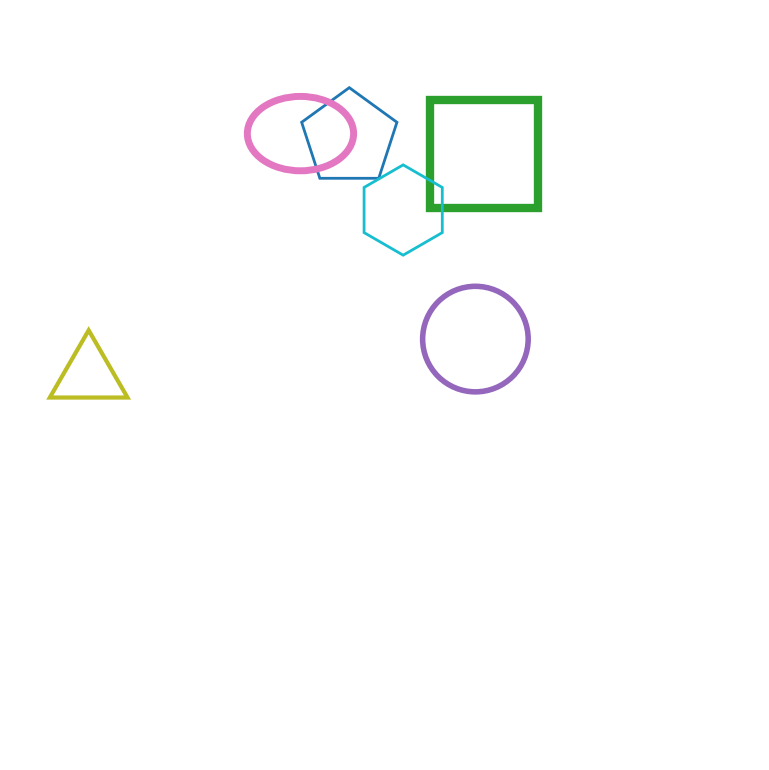[{"shape": "pentagon", "thickness": 1, "radius": 0.33, "center": [0.454, 0.821]}, {"shape": "square", "thickness": 3, "radius": 0.35, "center": [0.628, 0.8]}, {"shape": "circle", "thickness": 2, "radius": 0.34, "center": [0.617, 0.56]}, {"shape": "oval", "thickness": 2.5, "radius": 0.35, "center": [0.39, 0.826]}, {"shape": "triangle", "thickness": 1.5, "radius": 0.29, "center": [0.115, 0.513]}, {"shape": "hexagon", "thickness": 1, "radius": 0.29, "center": [0.524, 0.727]}]